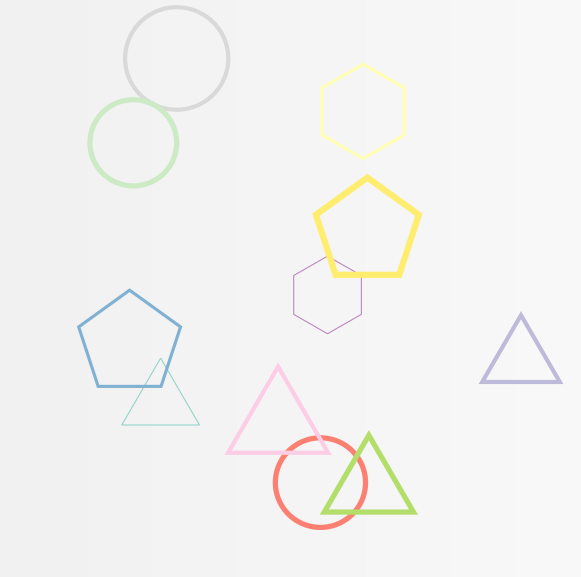[{"shape": "triangle", "thickness": 0.5, "radius": 0.39, "center": [0.276, 0.302]}, {"shape": "hexagon", "thickness": 1.5, "radius": 0.41, "center": [0.625, 0.806]}, {"shape": "triangle", "thickness": 2, "radius": 0.39, "center": [0.896, 0.376]}, {"shape": "circle", "thickness": 2.5, "radius": 0.39, "center": [0.551, 0.163]}, {"shape": "pentagon", "thickness": 1.5, "radius": 0.46, "center": [0.223, 0.405]}, {"shape": "triangle", "thickness": 2.5, "radius": 0.44, "center": [0.635, 0.157]}, {"shape": "triangle", "thickness": 2, "radius": 0.5, "center": [0.478, 0.265]}, {"shape": "circle", "thickness": 2, "radius": 0.44, "center": [0.304, 0.898]}, {"shape": "hexagon", "thickness": 0.5, "radius": 0.34, "center": [0.563, 0.488]}, {"shape": "circle", "thickness": 2.5, "radius": 0.37, "center": [0.229, 0.752]}, {"shape": "pentagon", "thickness": 3, "radius": 0.47, "center": [0.632, 0.599]}]